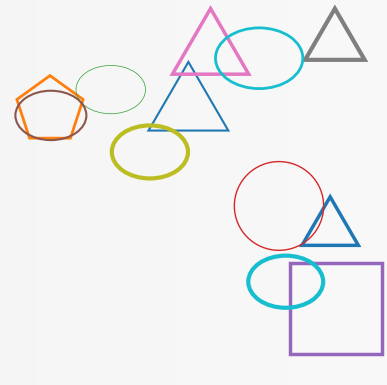[{"shape": "triangle", "thickness": 1.5, "radius": 0.59, "center": [0.486, 0.72]}, {"shape": "triangle", "thickness": 2.5, "radius": 0.42, "center": [0.852, 0.405]}, {"shape": "pentagon", "thickness": 2, "radius": 0.45, "center": [0.129, 0.714]}, {"shape": "oval", "thickness": 0.5, "radius": 0.45, "center": [0.286, 0.767]}, {"shape": "circle", "thickness": 1, "radius": 0.58, "center": [0.72, 0.465]}, {"shape": "square", "thickness": 2.5, "radius": 0.59, "center": [0.868, 0.198]}, {"shape": "oval", "thickness": 1.5, "radius": 0.46, "center": [0.131, 0.7]}, {"shape": "triangle", "thickness": 2.5, "radius": 0.57, "center": [0.543, 0.864]}, {"shape": "triangle", "thickness": 3, "radius": 0.44, "center": [0.864, 0.889]}, {"shape": "oval", "thickness": 3, "radius": 0.49, "center": [0.387, 0.605]}, {"shape": "oval", "thickness": 2, "radius": 0.56, "center": [0.669, 0.849]}, {"shape": "oval", "thickness": 3, "radius": 0.48, "center": [0.737, 0.268]}]